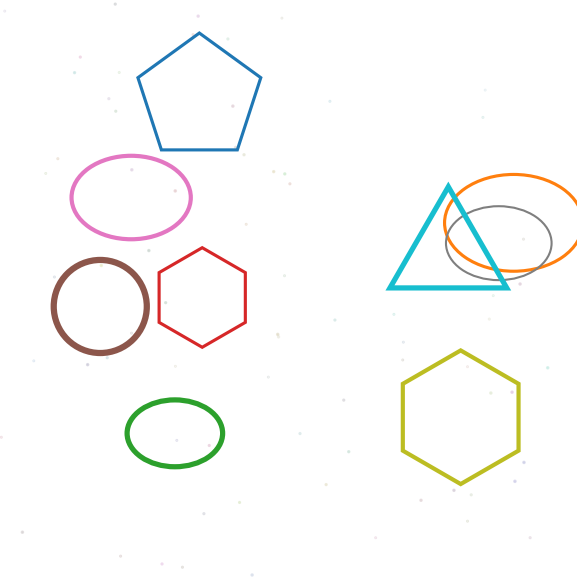[{"shape": "pentagon", "thickness": 1.5, "radius": 0.56, "center": [0.345, 0.83]}, {"shape": "oval", "thickness": 1.5, "radius": 0.6, "center": [0.89, 0.613]}, {"shape": "oval", "thickness": 2.5, "radius": 0.41, "center": [0.303, 0.249]}, {"shape": "hexagon", "thickness": 1.5, "radius": 0.43, "center": [0.35, 0.484]}, {"shape": "circle", "thickness": 3, "radius": 0.4, "center": [0.174, 0.468]}, {"shape": "oval", "thickness": 2, "radius": 0.52, "center": [0.227, 0.657]}, {"shape": "oval", "thickness": 1, "radius": 0.46, "center": [0.864, 0.578]}, {"shape": "hexagon", "thickness": 2, "radius": 0.58, "center": [0.798, 0.277]}, {"shape": "triangle", "thickness": 2.5, "radius": 0.58, "center": [0.776, 0.559]}]